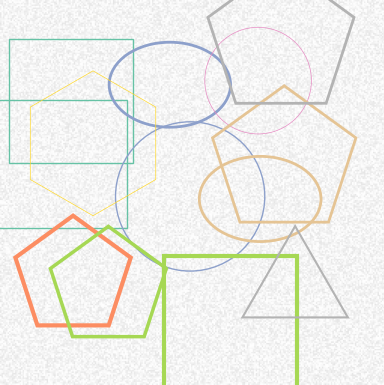[{"shape": "square", "thickness": 1, "radius": 0.83, "center": [0.163, 0.573]}, {"shape": "square", "thickness": 1, "radius": 0.81, "center": [0.185, 0.738]}, {"shape": "pentagon", "thickness": 3, "radius": 0.79, "center": [0.19, 0.282]}, {"shape": "oval", "thickness": 2, "radius": 0.79, "center": [0.441, 0.78]}, {"shape": "circle", "thickness": 1, "radius": 0.97, "center": [0.494, 0.49]}, {"shape": "circle", "thickness": 0.5, "radius": 0.69, "center": [0.67, 0.791]}, {"shape": "pentagon", "thickness": 2.5, "radius": 0.79, "center": [0.281, 0.254]}, {"shape": "square", "thickness": 3, "radius": 0.86, "center": [0.6, 0.163]}, {"shape": "hexagon", "thickness": 0.5, "radius": 0.94, "center": [0.242, 0.628]}, {"shape": "pentagon", "thickness": 2, "radius": 0.98, "center": [0.738, 0.581]}, {"shape": "oval", "thickness": 2, "radius": 0.79, "center": [0.676, 0.483]}, {"shape": "pentagon", "thickness": 2, "radius": 1.0, "center": [0.73, 0.893]}, {"shape": "triangle", "thickness": 1.5, "radius": 0.79, "center": [0.767, 0.255]}]